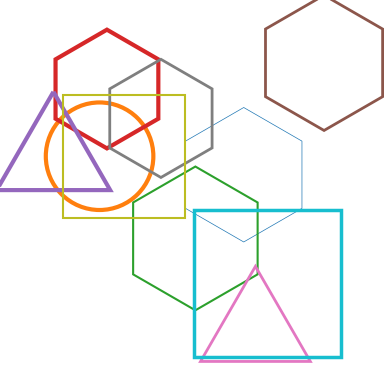[{"shape": "hexagon", "thickness": 0.5, "radius": 0.87, "center": [0.633, 0.546]}, {"shape": "circle", "thickness": 3, "radius": 0.7, "center": [0.259, 0.594]}, {"shape": "hexagon", "thickness": 1.5, "radius": 0.93, "center": [0.507, 0.381]}, {"shape": "hexagon", "thickness": 3, "radius": 0.77, "center": [0.278, 0.769]}, {"shape": "triangle", "thickness": 3, "radius": 0.85, "center": [0.139, 0.591]}, {"shape": "hexagon", "thickness": 2, "radius": 0.88, "center": [0.842, 0.837]}, {"shape": "triangle", "thickness": 2, "radius": 0.82, "center": [0.663, 0.144]}, {"shape": "hexagon", "thickness": 2, "radius": 0.77, "center": [0.418, 0.692]}, {"shape": "square", "thickness": 1.5, "radius": 0.8, "center": [0.321, 0.593]}, {"shape": "square", "thickness": 2.5, "radius": 0.95, "center": [0.694, 0.264]}]